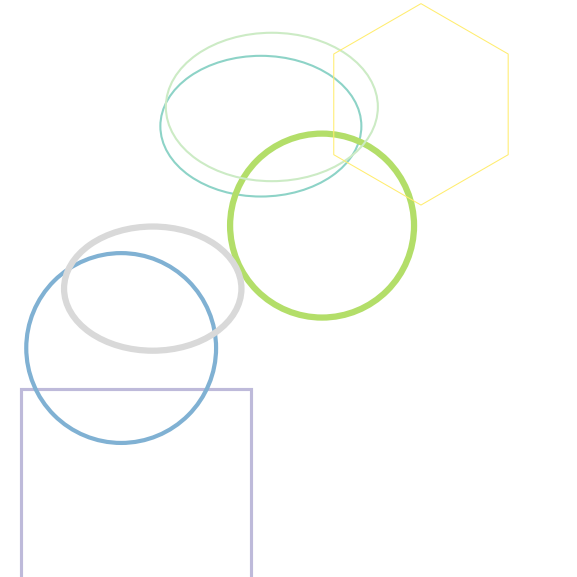[{"shape": "oval", "thickness": 1, "radius": 0.87, "center": [0.452, 0.781]}, {"shape": "square", "thickness": 1.5, "radius": 0.99, "center": [0.236, 0.127]}, {"shape": "circle", "thickness": 2, "radius": 0.82, "center": [0.21, 0.396]}, {"shape": "circle", "thickness": 3, "radius": 0.8, "center": [0.558, 0.609]}, {"shape": "oval", "thickness": 3, "radius": 0.77, "center": [0.264, 0.499]}, {"shape": "oval", "thickness": 1, "radius": 0.92, "center": [0.471, 0.814]}, {"shape": "hexagon", "thickness": 0.5, "radius": 0.87, "center": [0.729, 0.818]}]